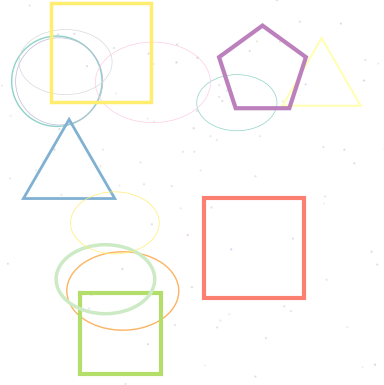[{"shape": "oval", "thickness": 0.5, "radius": 0.52, "center": [0.615, 0.733]}, {"shape": "circle", "thickness": 1, "radius": 0.59, "center": [0.148, 0.789]}, {"shape": "triangle", "thickness": 1.5, "radius": 0.59, "center": [0.835, 0.784]}, {"shape": "circle", "thickness": 0.5, "radius": 0.57, "center": [0.154, 0.789]}, {"shape": "square", "thickness": 3, "radius": 0.65, "center": [0.66, 0.356]}, {"shape": "triangle", "thickness": 2, "radius": 0.68, "center": [0.179, 0.553]}, {"shape": "oval", "thickness": 1, "radius": 0.73, "center": [0.319, 0.244]}, {"shape": "square", "thickness": 3, "radius": 0.53, "center": [0.312, 0.134]}, {"shape": "oval", "thickness": 0.5, "radius": 0.75, "center": [0.397, 0.786]}, {"shape": "oval", "thickness": 0.5, "radius": 0.6, "center": [0.17, 0.839]}, {"shape": "pentagon", "thickness": 3, "radius": 0.59, "center": [0.682, 0.815]}, {"shape": "oval", "thickness": 2.5, "radius": 0.64, "center": [0.274, 0.275]}, {"shape": "oval", "thickness": 0.5, "radius": 0.58, "center": [0.298, 0.421]}, {"shape": "square", "thickness": 2.5, "radius": 0.65, "center": [0.262, 0.864]}]